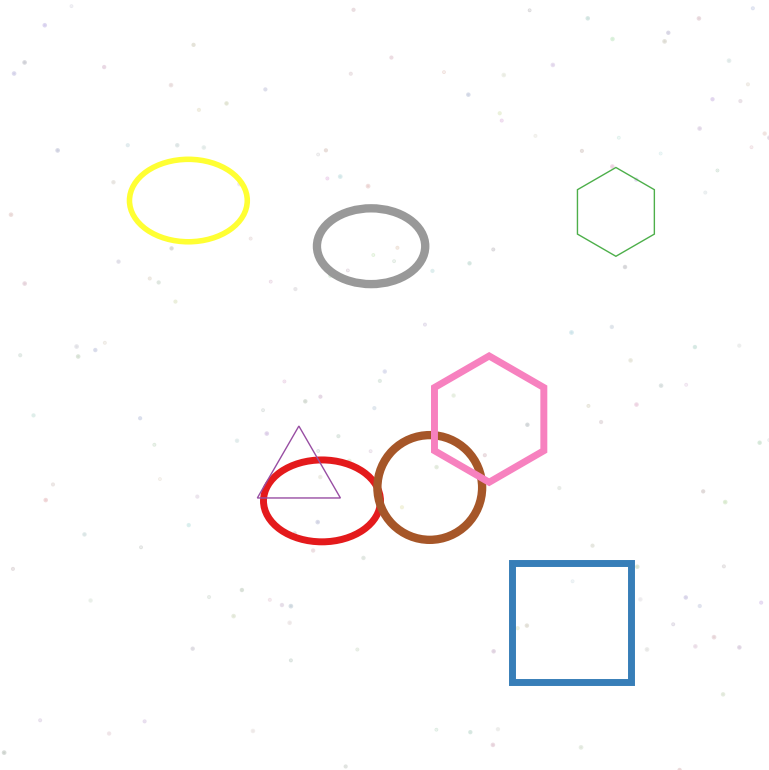[{"shape": "oval", "thickness": 2.5, "radius": 0.38, "center": [0.418, 0.349]}, {"shape": "square", "thickness": 2.5, "radius": 0.39, "center": [0.743, 0.192]}, {"shape": "hexagon", "thickness": 0.5, "radius": 0.29, "center": [0.8, 0.725]}, {"shape": "triangle", "thickness": 0.5, "radius": 0.31, "center": [0.388, 0.384]}, {"shape": "oval", "thickness": 2, "radius": 0.38, "center": [0.245, 0.74]}, {"shape": "circle", "thickness": 3, "radius": 0.34, "center": [0.558, 0.367]}, {"shape": "hexagon", "thickness": 2.5, "radius": 0.41, "center": [0.635, 0.456]}, {"shape": "oval", "thickness": 3, "radius": 0.35, "center": [0.482, 0.68]}]